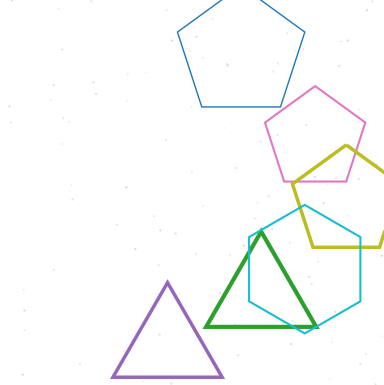[{"shape": "pentagon", "thickness": 1, "radius": 0.87, "center": [0.626, 0.863]}, {"shape": "triangle", "thickness": 3, "radius": 0.83, "center": [0.678, 0.234]}, {"shape": "triangle", "thickness": 2.5, "radius": 0.82, "center": [0.435, 0.102]}, {"shape": "pentagon", "thickness": 1.5, "radius": 0.69, "center": [0.819, 0.639]}, {"shape": "pentagon", "thickness": 2.5, "radius": 0.73, "center": [0.899, 0.477]}, {"shape": "hexagon", "thickness": 1.5, "radius": 0.83, "center": [0.792, 0.301]}]